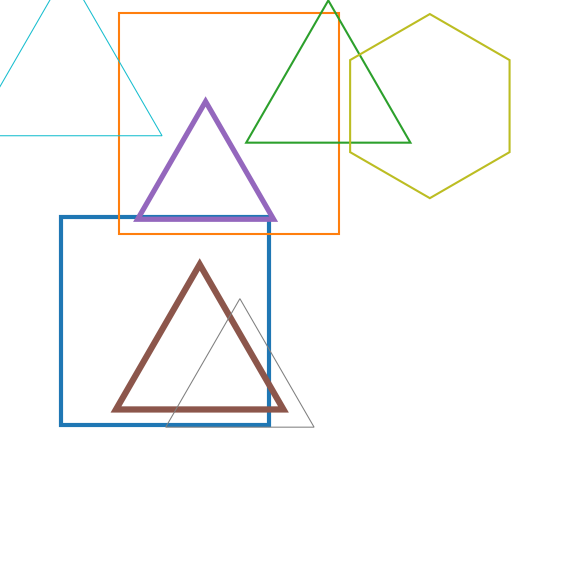[{"shape": "square", "thickness": 2, "radius": 0.9, "center": [0.285, 0.444]}, {"shape": "square", "thickness": 1, "radius": 0.95, "center": [0.397, 0.785]}, {"shape": "triangle", "thickness": 1, "radius": 0.82, "center": [0.568, 0.834]}, {"shape": "triangle", "thickness": 2.5, "radius": 0.68, "center": [0.356, 0.687]}, {"shape": "triangle", "thickness": 3, "radius": 0.84, "center": [0.346, 0.374]}, {"shape": "triangle", "thickness": 0.5, "radius": 0.74, "center": [0.415, 0.334]}, {"shape": "hexagon", "thickness": 1, "radius": 0.8, "center": [0.744, 0.815]}, {"shape": "triangle", "thickness": 0.5, "radius": 0.95, "center": [0.116, 0.859]}]